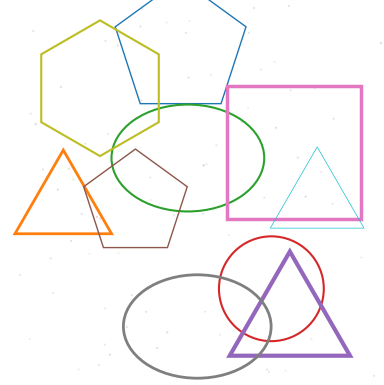[{"shape": "pentagon", "thickness": 1, "radius": 0.89, "center": [0.469, 0.875]}, {"shape": "triangle", "thickness": 2, "radius": 0.72, "center": [0.164, 0.465]}, {"shape": "oval", "thickness": 1.5, "radius": 0.99, "center": [0.488, 0.59]}, {"shape": "circle", "thickness": 1.5, "radius": 0.68, "center": [0.705, 0.25]}, {"shape": "triangle", "thickness": 3, "radius": 0.9, "center": [0.753, 0.166]}, {"shape": "pentagon", "thickness": 1, "radius": 0.71, "center": [0.352, 0.471]}, {"shape": "square", "thickness": 2.5, "radius": 0.87, "center": [0.763, 0.604]}, {"shape": "oval", "thickness": 2, "radius": 0.96, "center": [0.512, 0.152]}, {"shape": "hexagon", "thickness": 1.5, "radius": 0.88, "center": [0.26, 0.771]}, {"shape": "triangle", "thickness": 0.5, "radius": 0.7, "center": [0.824, 0.478]}]